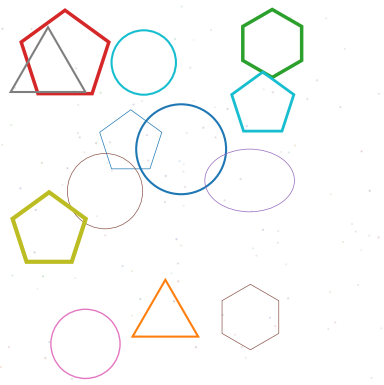[{"shape": "circle", "thickness": 1.5, "radius": 0.58, "center": [0.471, 0.612]}, {"shape": "pentagon", "thickness": 0.5, "radius": 0.42, "center": [0.34, 0.63]}, {"shape": "triangle", "thickness": 1.5, "radius": 0.49, "center": [0.43, 0.175]}, {"shape": "hexagon", "thickness": 2.5, "radius": 0.44, "center": [0.707, 0.887]}, {"shape": "pentagon", "thickness": 2.5, "radius": 0.6, "center": [0.169, 0.854]}, {"shape": "oval", "thickness": 0.5, "radius": 0.58, "center": [0.648, 0.531]}, {"shape": "hexagon", "thickness": 0.5, "radius": 0.43, "center": [0.65, 0.176]}, {"shape": "circle", "thickness": 0.5, "radius": 0.49, "center": [0.273, 0.503]}, {"shape": "circle", "thickness": 1, "radius": 0.45, "center": [0.222, 0.107]}, {"shape": "triangle", "thickness": 1.5, "radius": 0.56, "center": [0.125, 0.817]}, {"shape": "pentagon", "thickness": 3, "radius": 0.5, "center": [0.128, 0.401]}, {"shape": "circle", "thickness": 1.5, "radius": 0.42, "center": [0.373, 0.838]}, {"shape": "pentagon", "thickness": 2, "radius": 0.42, "center": [0.683, 0.728]}]